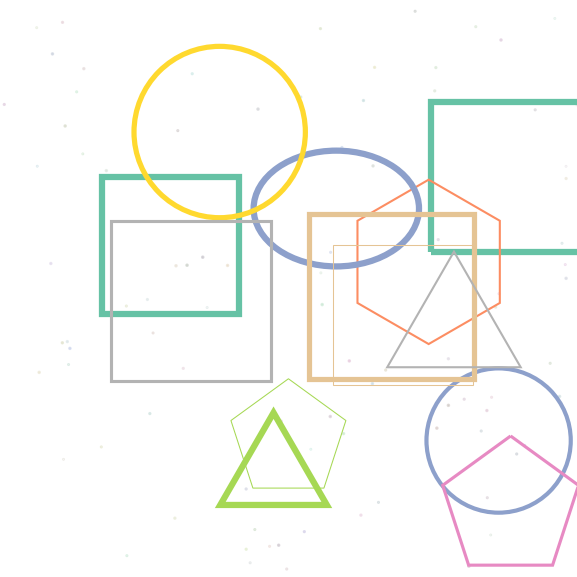[{"shape": "square", "thickness": 3, "radius": 0.59, "center": [0.296, 0.574]}, {"shape": "square", "thickness": 3, "radius": 0.65, "center": [0.877, 0.692]}, {"shape": "hexagon", "thickness": 1, "radius": 0.71, "center": [0.742, 0.546]}, {"shape": "oval", "thickness": 3, "radius": 0.72, "center": [0.582, 0.638]}, {"shape": "circle", "thickness": 2, "radius": 0.62, "center": [0.863, 0.236]}, {"shape": "pentagon", "thickness": 1.5, "radius": 0.62, "center": [0.884, 0.121]}, {"shape": "triangle", "thickness": 3, "radius": 0.53, "center": [0.474, 0.178]}, {"shape": "pentagon", "thickness": 0.5, "radius": 0.52, "center": [0.499, 0.239]}, {"shape": "circle", "thickness": 2.5, "radius": 0.74, "center": [0.38, 0.771]}, {"shape": "square", "thickness": 2.5, "radius": 0.71, "center": [0.678, 0.486]}, {"shape": "square", "thickness": 0.5, "radius": 0.61, "center": [0.698, 0.453]}, {"shape": "triangle", "thickness": 1, "radius": 0.67, "center": [0.786, 0.43]}, {"shape": "square", "thickness": 1.5, "radius": 0.69, "center": [0.33, 0.478]}]